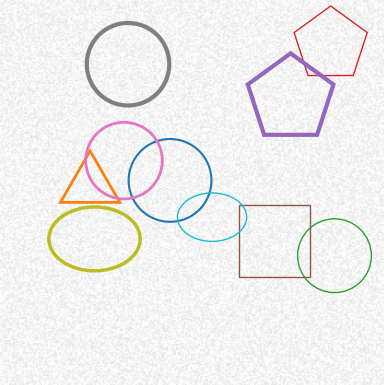[{"shape": "circle", "thickness": 1.5, "radius": 0.54, "center": [0.442, 0.531]}, {"shape": "triangle", "thickness": 2, "radius": 0.45, "center": [0.234, 0.519]}, {"shape": "circle", "thickness": 1, "radius": 0.48, "center": [0.869, 0.336]}, {"shape": "pentagon", "thickness": 1, "radius": 0.5, "center": [0.859, 0.885]}, {"shape": "pentagon", "thickness": 3, "radius": 0.59, "center": [0.755, 0.744]}, {"shape": "square", "thickness": 1, "radius": 0.46, "center": [0.713, 0.374]}, {"shape": "circle", "thickness": 2, "radius": 0.5, "center": [0.322, 0.583]}, {"shape": "circle", "thickness": 3, "radius": 0.54, "center": [0.333, 0.833]}, {"shape": "oval", "thickness": 2.5, "radius": 0.59, "center": [0.246, 0.379]}, {"shape": "oval", "thickness": 1, "radius": 0.45, "center": [0.551, 0.436]}]